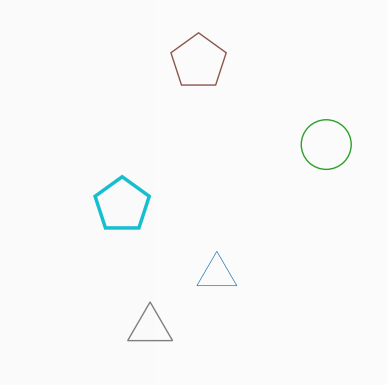[{"shape": "triangle", "thickness": 0.5, "radius": 0.3, "center": [0.56, 0.288]}, {"shape": "circle", "thickness": 1, "radius": 0.32, "center": [0.842, 0.625]}, {"shape": "pentagon", "thickness": 1, "radius": 0.37, "center": [0.512, 0.84]}, {"shape": "triangle", "thickness": 1, "radius": 0.33, "center": [0.387, 0.149]}, {"shape": "pentagon", "thickness": 2.5, "radius": 0.37, "center": [0.315, 0.467]}]